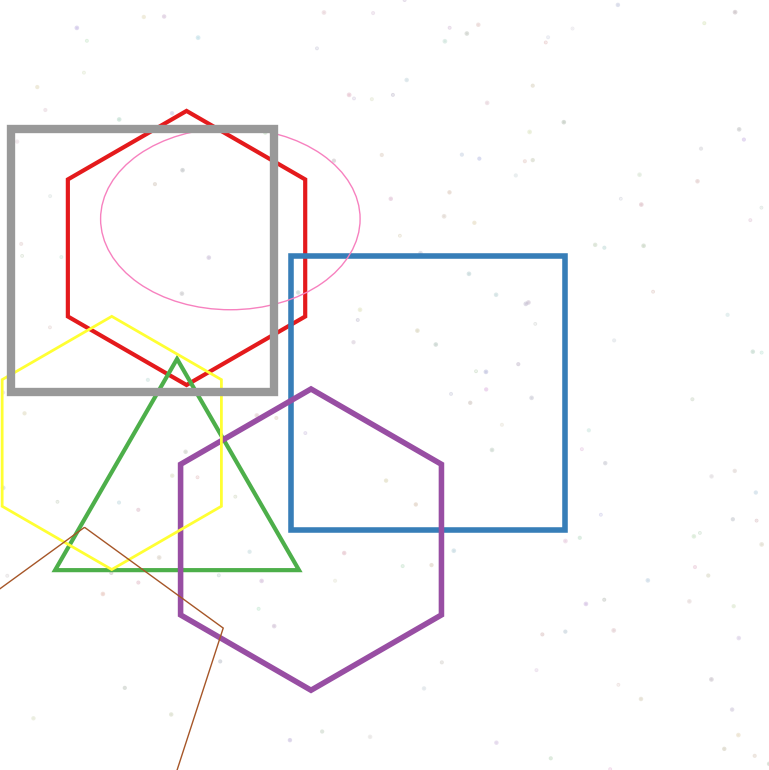[{"shape": "hexagon", "thickness": 1.5, "radius": 0.89, "center": [0.242, 0.678]}, {"shape": "square", "thickness": 2, "radius": 0.89, "center": [0.556, 0.49]}, {"shape": "triangle", "thickness": 1.5, "radius": 0.91, "center": [0.23, 0.351]}, {"shape": "hexagon", "thickness": 2, "radius": 0.98, "center": [0.404, 0.299]}, {"shape": "hexagon", "thickness": 1, "radius": 0.82, "center": [0.145, 0.425]}, {"shape": "pentagon", "thickness": 0.5, "radius": 0.95, "center": [0.11, 0.126]}, {"shape": "oval", "thickness": 0.5, "radius": 0.84, "center": [0.299, 0.716]}, {"shape": "square", "thickness": 3, "radius": 0.85, "center": [0.186, 0.662]}]